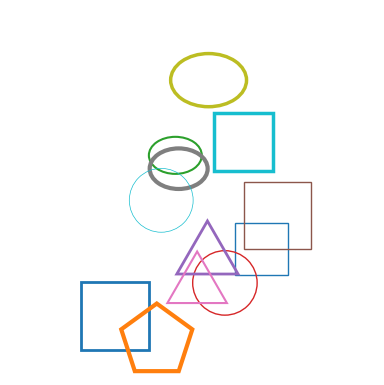[{"shape": "square", "thickness": 1, "radius": 0.34, "center": [0.679, 0.353]}, {"shape": "square", "thickness": 2, "radius": 0.44, "center": [0.298, 0.178]}, {"shape": "pentagon", "thickness": 3, "radius": 0.49, "center": [0.407, 0.115]}, {"shape": "oval", "thickness": 1.5, "radius": 0.34, "center": [0.455, 0.596]}, {"shape": "circle", "thickness": 1, "radius": 0.42, "center": [0.584, 0.265]}, {"shape": "triangle", "thickness": 2, "radius": 0.46, "center": [0.539, 0.334]}, {"shape": "square", "thickness": 1, "radius": 0.43, "center": [0.721, 0.441]}, {"shape": "triangle", "thickness": 1.5, "radius": 0.45, "center": [0.512, 0.257]}, {"shape": "oval", "thickness": 3, "radius": 0.38, "center": [0.464, 0.562]}, {"shape": "oval", "thickness": 2.5, "radius": 0.49, "center": [0.542, 0.792]}, {"shape": "square", "thickness": 2.5, "radius": 0.38, "center": [0.633, 0.63]}, {"shape": "circle", "thickness": 0.5, "radius": 0.41, "center": [0.419, 0.48]}]